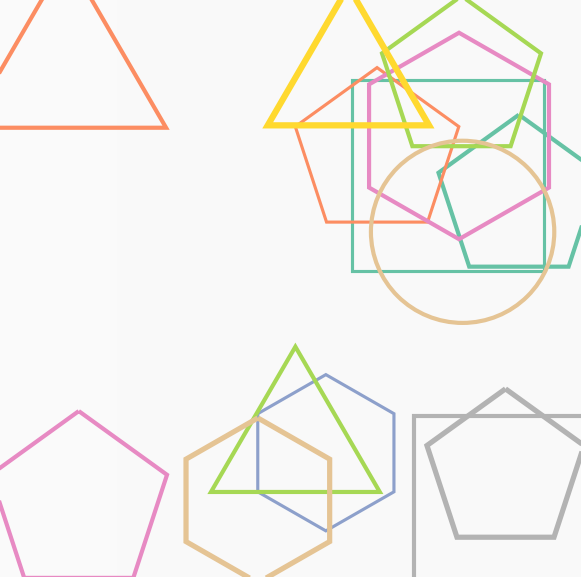[{"shape": "pentagon", "thickness": 2, "radius": 0.73, "center": [0.893, 0.655]}, {"shape": "square", "thickness": 1.5, "radius": 0.83, "center": [0.771, 0.696]}, {"shape": "pentagon", "thickness": 1.5, "radius": 0.74, "center": [0.649, 0.734]}, {"shape": "triangle", "thickness": 2, "radius": 0.99, "center": [0.115, 0.877]}, {"shape": "hexagon", "thickness": 1.5, "radius": 0.68, "center": [0.561, 0.215]}, {"shape": "pentagon", "thickness": 2, "radius": 0.8, "center": [0.136, 0.128]}, {"shape": "hexagon", "thickness": 2, "radius": 0.89, "center": [0.79, 0.764]}, {"shape": "triangle", "thickness": 2, "radius": 0.84, "center": [0.508, 0.231]}, {"shape": "pentagon", "thickness": 2, "radius": 0.72, "center": [0.794, 0.862]}, {"shape": "triangle", "thickness": 3, "radius": 0.8, "center": [0.599, 0.862]}, {"shape": "circle", "thickness": 2, "radius": 0.79, "center": [0.796, 0.598]}, {"shape": "hexagon", "thickness": 2.5, "radius": 0.71, "center": [0.444, 0.133]}, {"shape": "pentagon", "thickness": 2.5, "radius": 0.71, "center": [0.87, 0.184]}, {"shape": "square", "thickness": 2, "radius": 0.78, "center": [0.869, 0.123]}]